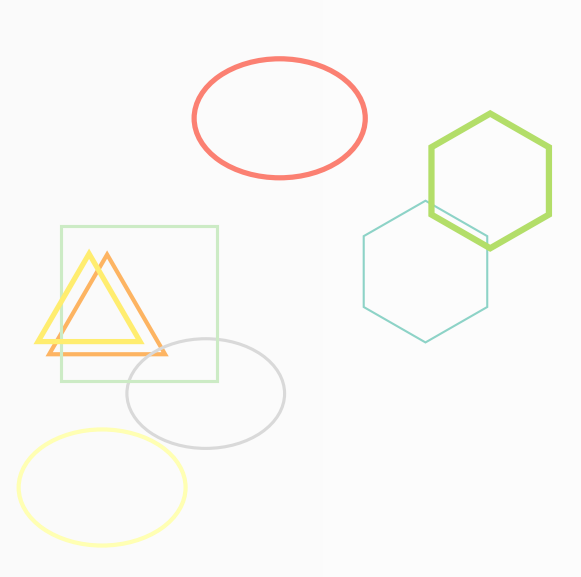[{"shape": "hexagon", "thickness": 1, "radius": 0.61, "center": [0.732, 0.529]}, {"shape": "oval", "thickness": 2, "radius": 0.72, "center": [0.176, 0.155]}, {"shape": "oval", "thickness": 2.5, "radius": 0.74, "center": [0.481, 0.794]}, {"shape": "triangle", "thickness": 2, "radius": 0.58, "center": [0.184, 0.443]}, {"shape": "hexagon", "thickness": 3, "radius": 0.58, "center": [0.843, 0.686]}, {"shape": "oval", "thickness": 1.5, "radius": 0.68, "center": [0.354, 0.318]}, {"shape": "square", "thickness": 1.5, "radius": 0.67, "center": [0.239, 0.474]}, {"shape": "triangle", "thickness": 2.5, "radius": 0.51, "center": [0.153, 0.458]}]